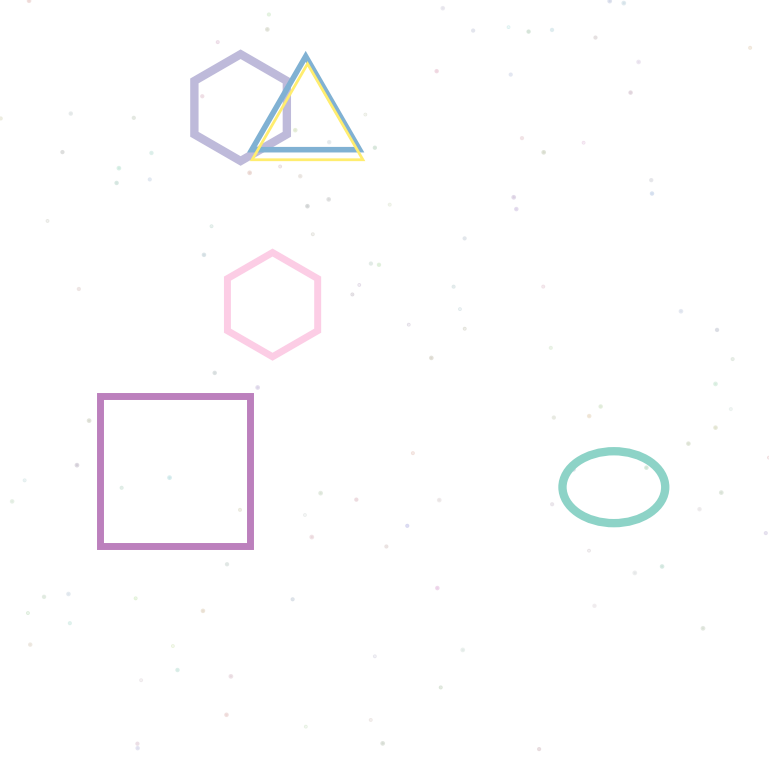[{"shape": "oval", "thickness": 3, "radius": 0.33, "center": [0.797, 0.367]}, {"shape": "hexagon", "thickness": 3, "radius": 0.35, "center": [0.312, 0.86]}, {"shape": "triangle", "thickness": 2, "radius": 0.4, "center": [0.397, 0.846]}, {"shape": "hexagon", "thickness": 2.5, "radius": 0.34, "center": [0.354, 0.604]}, {"shape": "square", "thickness": 2.5, "radius": 0.48, "center": [0.227, 0.388]}, {"shape": "triangle", "thickness": 1, "radius": 0.42, "center": [0.399, 0.834]}]